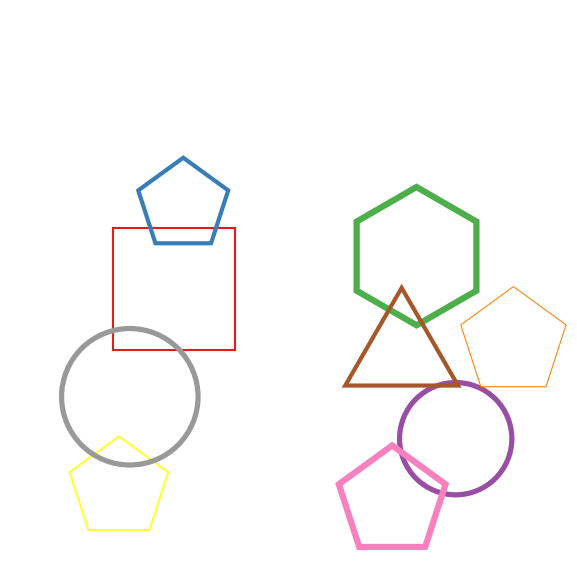[{"shape": "square", "thickness": 1, "radius": 0.53, "center": [0.301, 0.498]}, {"shape": "pentagon", "thickness": 2, "radius": 0.41, "center": [0.317, 0.644]}, {"shape": "hexagon", "thickness": 3, "radius": 0.6, "center": [0.721, 0.556]}, {"shape": "circle", "thickness": 2.5, "radius": 0.49, "center": [0.789, 0.24]}, {"shape": "pentagon", "thickness": 0.5, "radius": 0.48, "center": [0.889, 0.407]}, {"shape": "pentagon", "thickness": 1, "radius": 0.45, "center": [0.206, 0.154]}, {"shape": "triangle", "thickness": 2, "radius": 0.56, "center": [0.695, 0.388]}, {"shape": "pentagon", "thickness": 3, "radius": 0.49, "center": [0.679, 0.131]}, {"shape": "circle", "thickness": 2.5, "radius": 0.59, "center": [0.225, 0.312]}]